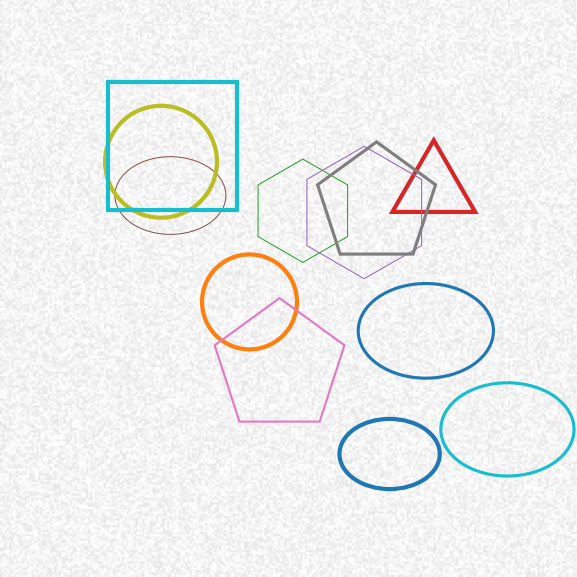[{"shape": "oval", "thickness": 2, "radius": 0.43, "center": [0.675, 0.213]}, {"shape": "oval", "thickness": 1.5, "radius": 0.59, "center": [0.737, 0.426]}, {"shape": "circle", "thickness": 2, "radius": 0.41, "center": [0.432, 0.476]}, {"shape": "hexagon", "thickness": 0.5, "radius": 0.45, "center": [0.524, 0.634]}, {"shape": "triangle", "thickness": 2, "radius": 0.41, "center": [0.751, 0.674]}, {"shape": "hexagon", "thickness": 0.5, "radius": 0.57, "center": [0.631, 0.631]}, {"shape": "oval", "thickness": 0.5, "radius": 0.48, "center": [0.295, 0.661]}, {"shape": "pentagon", "thickness": 1, "radius": 0.59, "center": [0.484, 0.365]}, {"shape": "pentagon", "thickness": 1.5, "radius": 0.54, "center": [0.652, 0.646]}, {"shape": "circle", "thickness": 2, "radius": 0.48, "center": [0.279, 0.719]}, {"shape": "square", "thickness": 2, "radius": 0.56, "center": [0.299, 0.747]}, {"shape": "oval", "thickness": 1.5, "radius": 0.58, "center": [0.879, 0.256]}]